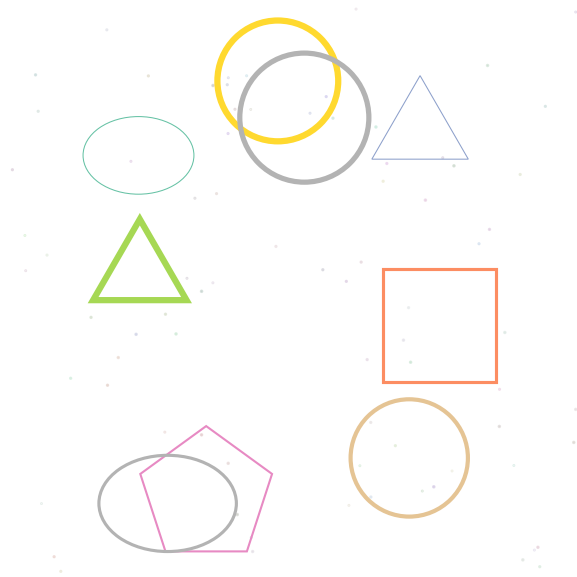[{"shape": "oval", "thickness": 0.5, "radius": 0.48, "center": [0.24, 0.73]}, {"shape": "square", "thickness": 1.5, "radius": 0.49, "center": [0.761, 0.435]}, {"shape": "triangle", "thickness": 0.5, "radius": 0.48, "center": [0.727, 0.772]}, {"shape": "pentagon", "thickness": 1, "radius": 0.6, "center": [0.357, 0.141]}, {"shape": "triangle", "thickness": 3, "radius": 0.47, "center": [0.242, 0.526]}, {"shape": "circle", "thickness": 3, "radius": 0.52, "center": [0.481, 0.859]}, {"shape": "circle", "thickness": 2, "radius": 0.51, "center": [0.709, 0.206]}, {"shape": "circle", "thickness": 2.5, "radius": 0.56, "center": [0.527, 0.795]}, {"shape": "oval", "thickness": 1.5, "radius": 0.6, "center": [0.29, 0.127]}]